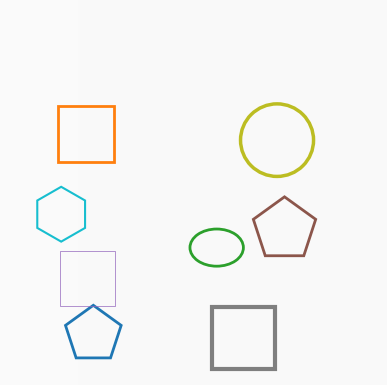[{"shape": "pentagon", "thickness": 2, "radius": 0.38, "center": [0.241, 0.131]}, {"shape": "square", "thickness": 2, "radius": 0.36, "center": [0.222, 0.651]}, {"shape": "oval", "thickness": 2, "radius": 0.34, "center": [0.559, 0.357]}, {"shape": "square", "thickness": 0.5, "radius": 0.36, "center": [0.226, 0.276]}, {"shape": "pentagon", "thickness": 2, "radius": 0.42, "center": [0.734, 0.404]}, {"shape": "square", "thickness": 3, "radius": 0.4, "center": [0.628, 0.123]}, {"shape": "circle", "thickness": 2.5, "radius": 0.47, "center": [0.715, 0.636]}, {"shape": "hexagon", "thickness": 1.5, "radius": 0.36, "center": [0.158, 0.444]}]